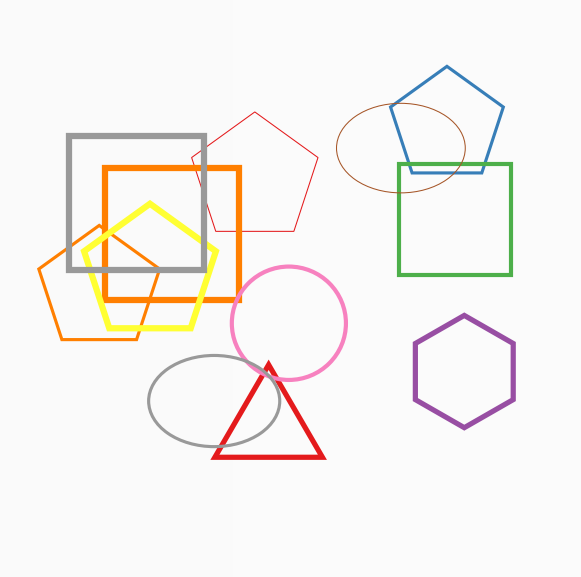[{"shape": "pentagon", "thickness": 0.5, "radius": 0.57, "center": [0.438, 0.691]}, {"shape": "triangle", "thickness": 2.5, "radius": 0.53, "center": [0.462, 0.261]}, {"shape": "pentagon", "thickness": 1.5, "radius": 0.51, "center": [0.769, 0.782]}, {"shape": "square", "thickness": 2, "radius": 0.48, "center": [0.783, 0.619]}, {"shape": "hexagon", "thickness": 2.5, "radius": 0.49, "center": [0.799, 0.356]}, {"shape": "square", "thickness": 3, "radius": 0.57, "center": [0.296, 0.594]}, {"shape": "pentagon", "thickness": 1.5, "radius": 0.55, "center": [0.171, 0.499]}, {"shape": "pentagon", "thickness": 3, "radius": 0.6, "center": [0.258, 0.527]}, {"shape": "oval", "thickness": 0.5, "radius": 0.55, "center": [0.69, 0.743]}, {"shape": "circle", "thickness": 2, "radius": 0.49, "center": [0.497, 0.439]}, {"shape": "square", "thickness": 3, "radius": 0.58, "center": [0.235, 0.648]}, {"shape": "oval", "thickness": 1.5, "radius": 0.56, "center": [0.369, 0.305]}]